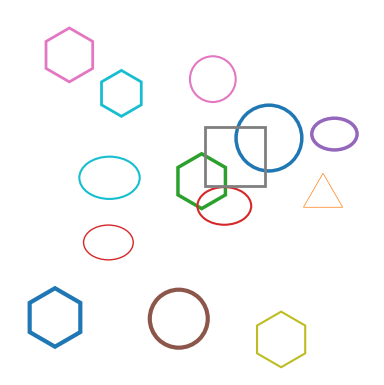[{"shape": "hexagon", "thickness": 3, "radius": 0.38, "center": [0.143, 0.175]}, {"shape": "circle", "thickness": 2.5, "radius": 0.43, "center": [0.699, 0.641]}, {"shape": "triangle", "thickness": 0.5, "radius": 0.29, "center": [0.839, 0.491]}, {"shape": "hexagon", "thickness": 2.5, "radius": 0.36, "center": [0.524, 0.529]}, {"shape": "oval", "thickness": 1, "radius": 0.32, "center": [0.282, 0.37]}, {"shape": "oval", "thickness": 1.5, "radius": 0.35, "center": [0.583, 0.465]}, {"shape": "oval", "thickness": 2.5, "radius": 0.29, "center": [0.869, 0.652]}, {"shape": "circle", "thickness": 3, "radius": 0.38, "center": [0.464, 0.172]}, {"shape": "hexagon", "thickness": 2, "radius": 0.35, "center": [0.18, 0.857]}, {"shape": "circle", "thickness": 1.5, "radius": 0.3, "center": [0.553, 0.794]}, {"shape": "square", "thickness": 2, "radius": 0.39, "center": [0.611, 0.593]}, {"shape": "hexagon", "thickness": 1.5, "radius": 0.36, "center": [0.73, 0.118]}, {"shape": "oval", "thickness": 1.5, "radius": 0.39, "center": [0.284, 0.538]}, {"shape": "hexagon", "thickness": 2, "radius": 0.3, "center": [0.315, 0.757]}]